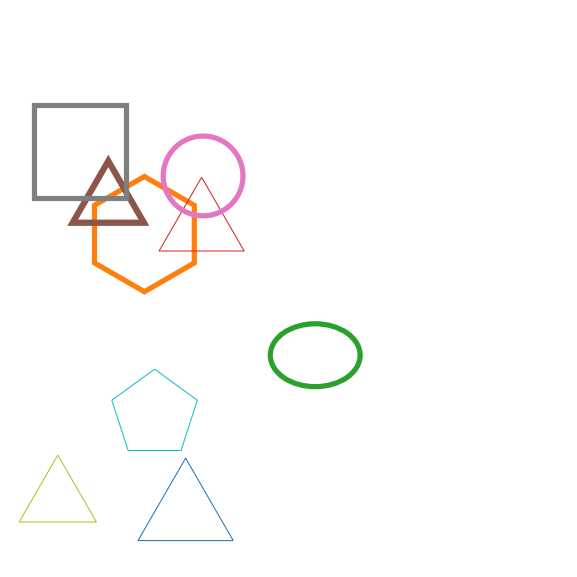[{"shape": "triangle", "thickness": 0.5, "radius": 0.48, "center": [0.321, 0.111]}, {"shape": "hexagon", "thickness": 2.5, "radius": 0.5, "center": [0.25, 0.594]}, {"shape": "oval", "thickness": 2.5, "radius": 0.39, "center": [0.546, 0.384]}, {"shape": "triangle", "thickness": 0.5, "radius": 0.43, "center": [0.349, 0.607]}, {"shape": "triangle", "thickness": 3, "radius": 0.36, "center": [0.188, 0.649]}, {"shape": "circle", "thickness": 2.5, "radius": 0.35, "center": [0.352, 0.694]}, {"shape": "square", "thickness": 2.5, "radius": 0.4, "center": [0.139, 0.736]}, {"shape": "triangle", "thickness": 0.5, "radius": 0.39, "center": [0.1, 0.134]}, {"shape": "pentagon", "thickness": 0.5, "radius": 0.39, "center": [0.268, 0.282]}]